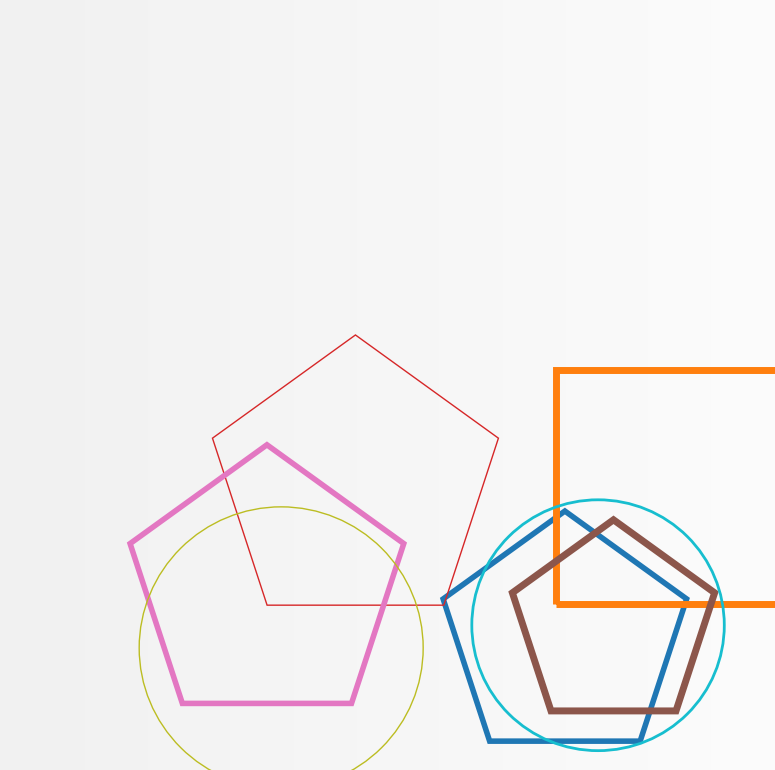[{"shape": "pentagon", "thickness": 2, "radius": 0.83, "center": [0.729, 0.171]}, {"shape": "square", "thickness": 2.5, "radius": 0.76, "center": [0.869, 0.368]}, {"shape": "pentagon", "thickness": 0.5, "radius": 0.97, "center": [0.459, 0.371]}, {"shape": "pentagon", "thickness": 2.5, "radius": 0.69, "center": [0.792, 0.188]}, {"shape": "pentagon", "thickness": 2, "radius": 0.93, "center": [0.344, 0.237]}, {"shape": "circle", "thickness": 0.5, "radius": 0.92, "center": [0.363, 0.159]}, {"shape": "circle", "thickness": 1, "radius": 0.81, "center": [0.772, 0.188]}]